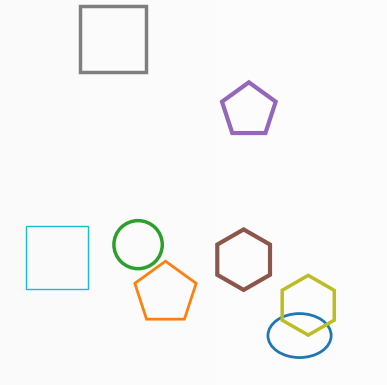[{"shape": "oval", "thickness": 2, "radius": 0.41, "center": [0.773, 0.128]}, {"shape": "pentagon", "thickness": 2, "radius": 0.42, "center": [0.427, 0.238]}, {"shape": "circle", "thickness": 2.5, "radius": 0.31, "center": [0.356, 0.365]}, {"shape": "pentagon", "thickness": 3, "radius": 0.36, "center": [0.642, 0.713]}, {"shape": "hexagon", "thickness": 3, "radius": 0.39, "center": [0.629, 0.325]}, {"shape": "square", "thickness": 2.5, "radius": 0.43, "center": [0.292, 0.899]}, {"shape": "hexagon", "thickness": 2.5, "radius": 0.39, "center": [0.795, 0.207]}, {"shape": "square", "thickness": 1, "radius": 0.41, "center": [0.147, 0.331]}]